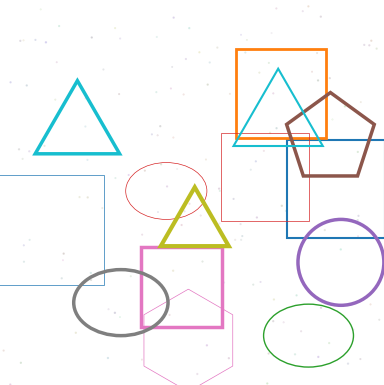[{"shape": "square", "thickness": 0.5, "radius": 0.71, "center": [0.129, 0.402]}, {"shape": "square", "thickness": 1.5, "radius": 0.64, "center": [0.872, 0.508]}, {"shape": "square", "thickness": 2, "radius": 0.58, "center": [0.73, 0.757]}, {"shape": "oval", "thickness": 1, "radius": 0.58, "center": [0.801, 0.128]}, {"shape": "square", "thickness": 0.5, "radius": 0.57, "center": [0.688, 0.541]}, {"shape": "oval", "thickness": 0.5, "radius": 0.53, "center": [0.432, 0.504]}, {"shape": "circle", "thickness": 2.5, "radius": 0.56, "center": [0.886, 0.319]}, {"shape": "pentagon", "thickness": 2.5, "radius": 0.6, "center": [0.858, 0.64]}, {"shape": "hexagon", "thickness": 0.5, "radius": 0.67, "center": [0.489, 0.116]}, {"shape": "square", "thickness": 2.5, "radius": 0.52, "center": [0.472, 0.255]}, {"shape": "oval", "thickness": 2.5, "radius": 0.61, "center": [0.314, 0.214]}, {"shape": "triangle", "thickness": 3, "radius": 0.51, "center": [0.506, 0.412]}, {"shape": "triangle", "thickness": 1.5, "radius": 0.67, "center": [0.723, 0.688]}, {"shape": "triangle", "thickness": 2.5, "radius": 0.63, "center": [0.201, 0.664]}]